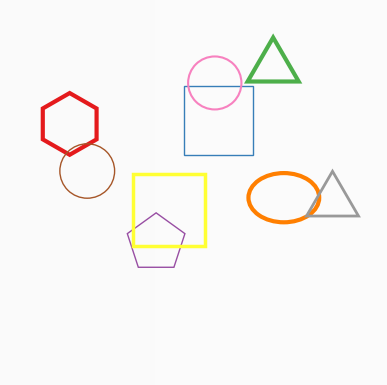[{"shape": "hexagon", "thickness": 3, "radius": 0.4, "center": [0.18, 0.678]}, {"shape": "square", "thickness": 1, "radius": 0.45, "center": [0.564, 0.686]}, {"shape": "triangle", "thickness": 3, "radius": 0.38, "center": [0.705, 0.826]}, {"shape": "pentagon", "thickness": 1, "radius": 0.39, "center": [0.403, 0.369]}, {"shape": "oval", "thickness": 3, "radius": 0.46, "center": [0.732, 0.487]}, {"shape": "square", "thickness": 2.5, "radius": 0.47, "center": [0.436, 0.455]}, {"shape": "circle", "thickness": 1, "radius": 0.35, "center": [0.225, 0.556]}, {"shape": "circle", "thickness": 1.5, "radius": 0.34, "center": [0.554, 0.785]}, {"shape": "triangle", "thickness": 2, "radius": 0.39, "center": [0.858, 0.478]}]